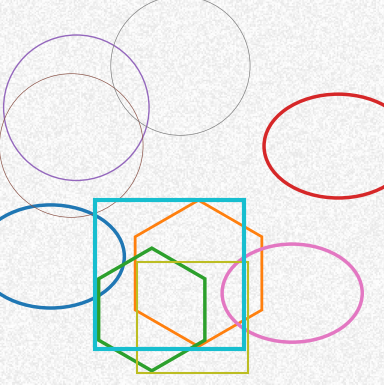[{"shape": "oval", "thickness": 2.5, "radius": 0.96, "center": [0.132, 0.334]}, {"shape": "hexagon", "thickness": 2, "radius": 0.95, "center": [0.516, 0.29]}, {"shape": "hexagon", "thickness": 2.5, "radius": 0.8, "center": [0.394, 0.196]}, {"shape": "oval", "thickness": 2.5, "radius": 0.96, "center": [0.878, 0.621]}, {"shape": "circle", "thickness": 1, "radius": 0.94, "center": [0.198, 0.72]}, {"shape": "circle", "thickness": 0.5, "radius": 0.93, "center": [0.185, 0.622]}, {"shape": "oval", "thickness": 2.5, "radius": 0.91, "center": [0.759, 0.239]}, {"shape": "circle", "thickness": 0.5, "radius": 0.9, "center": [0.469, 0.829]}, {"shape": "square", "thickness": 1.5, "radius": 0.72, "center": [0.5, 0.175]}, {"shape": "square", "thickness": 3, "radius": 0.97, "center": [0.441, 0.287]}]